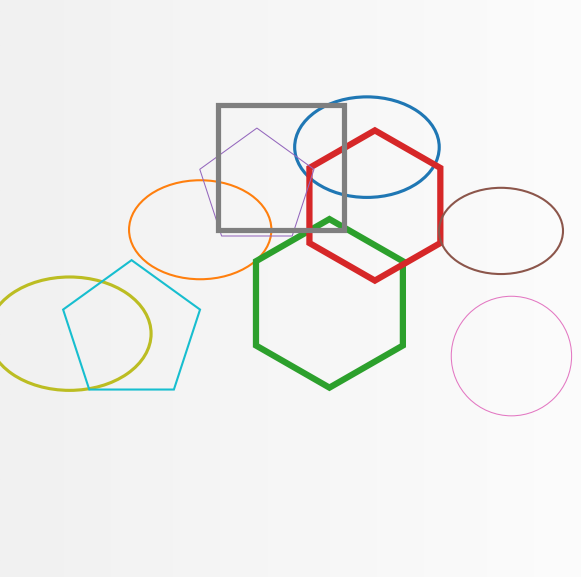[{"shape": "oval", "thickness": 1.5, "radius": 0.62, "center": [0.631, 0.744]}, {"shape": "oval", "thickness": 1, "radius": 0.61, "center": [0.344, 0.601]}, {"shape": "hexagon", "thickness": 3, "radius": 0.73, "center": [0.567, 0.474]}, {"shape": "hexagon", "thickness": 3, "radius": 0.65, "center": [0.645, 0.643]}, {"shape": "pentagon", "thickness": 0.5, "radius": 0.52, "center": [0.442, 0.674]}, {"shape": "oval", "thickness": 1, "radius": 0.53, "center": [0.862, 0.599]}, {"shape": "circle", "thickness": 0.5, "radius": 0.52, "center": [0.88, 0.383]}, {"shape": "square", "thickness": 2.5, "radius": 0.54, "center": [0.483, 0.709]}, {"shape": "oval", "thickness": 1.5, "radius": 0.7, "center": [0.12, 0.421]}, {"shape": "pentagon", "thickness": 1, "radius": 0.62, "center": [0.226, 0.425]}]